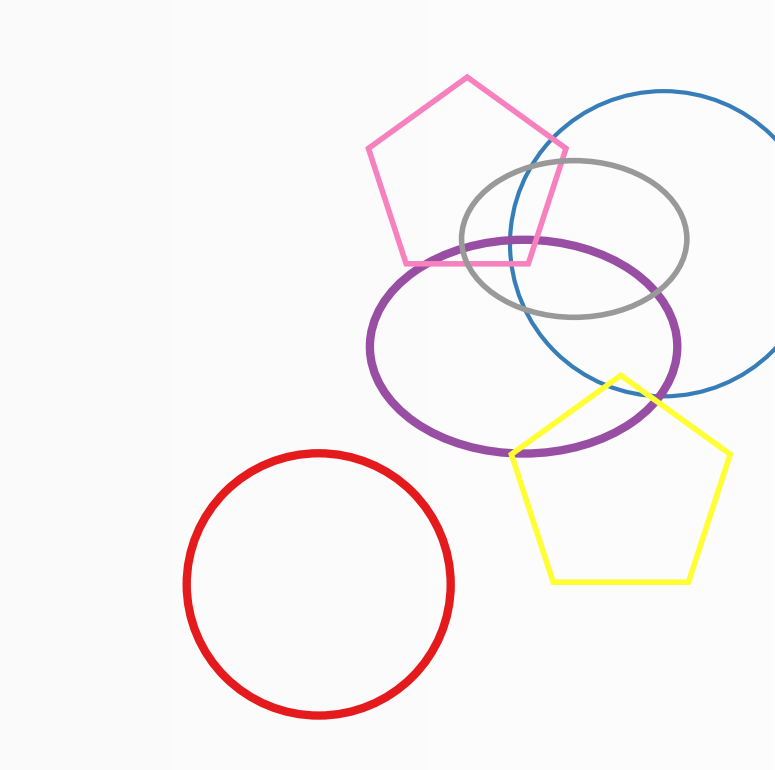[{"shape": "circle", "thickness": 3, "radius": 0.85, "center": [0.411, 0.241]}, {"shape": "circle", "thickness": 1.5, "radius": 0.99, "center": [0.856, 0.683]}, {"shape": "oval", "thickness": 3, "radius": 0.99, "center": [0.676, 0.55]}, {"shape": "pentagon", "thickness": 2, "radius": 0.74, "center": [0.801, 0.364]}, {"shape": "pentagon", "thickness": 2, "radius": 0.67, "center": [0.603, 0.766]}, {"shape": "oval", "thickness": 2, "radius": 0.73, "center": [0.741, 0.69]}]